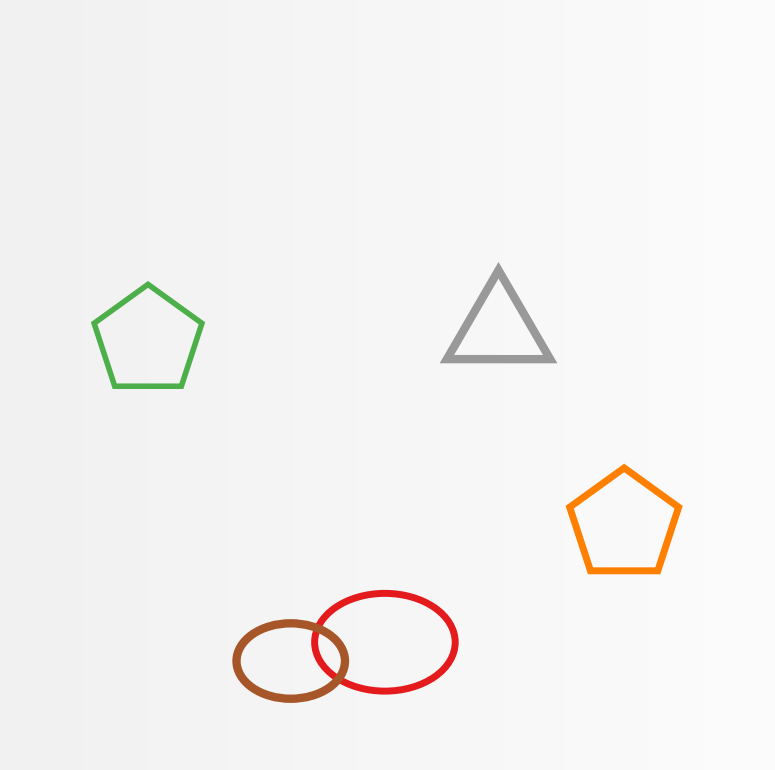[{"shape": "oval", "thickness": 2.5, "radius": 0.45, "center": [0.497, 0.166]}, {"shape": "pentagon", "thickness": 2, "radius": 0.37, "center": [0.191, 0.558]}, {"shape": "pentagon", "thickness": 2.5, "radius": 0.37, "center": [0.805, 0.318]}, {"shape": "oval", "thickness": 3, "radius": 0.35, "center": [0.375, 0.142]}, {"shape": "triangle", "thickness": 3, "radius": 0.38, "center": [0.643, 0.572]}]